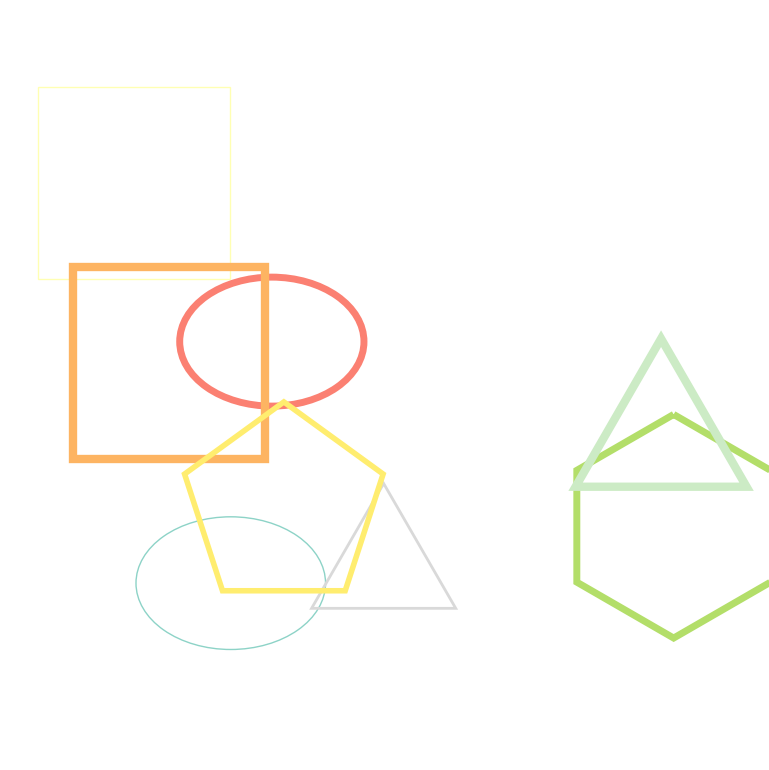[{"shape": "oval", "thickness": 0.5, "radius": 0.62, "center": [0.3, 0.243]}, {"shape": "square", "thickness": 0.5, "radius": 0.62, "center": [0.174, 0.762]}, {"shape": "oval", "thickness": 2.5, "radius": 0.6, "center": [0.353, 0.556]}, {"shape": "square", "thickness": 3, "radius": 0.62, "center": [0.22, 0.529]}, {"shape": "hexagon", "thickness": 2.5, "radius": 0.73, "center": [0.875, 0.317]}, {"shape": "triangle", "thickness": 1, "radius": 0.54, "center": [0.498, 0.264]}, {"shape": "triangle", "thickness": 3, "radius": 0.64, "center": [0.859, 0.432]}, {"shape": "pentagon", "thickness": 2, "radius": 0.68, "center": [0.369, 0.342]}]